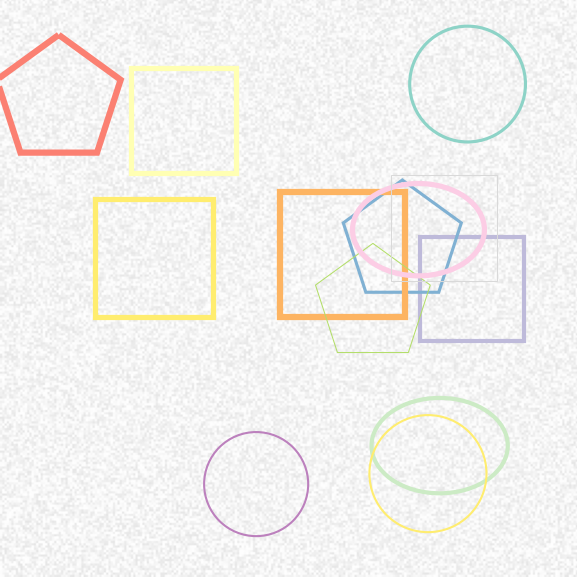[{"shape": "circle", "thickness": 1.5, "radius": 0.5, "center": [0.81, 0.854]}, {"shape": "square", "thickness": 2.5, "radius": 0.45, "center": [0.318, 0.791]}, {"shape": "square", "thickness": 2, "radius": 0.45, "center": [0.817, 0.499]}, {"shape": "pentagon", "thickness": 3, "radius": 0.56, "center": [0.102, 0.826]}, {"shape": "pentagon", "thickness": 1.5, "radius": 0.54, "center": [0.697, 0.58]}, {"shape": "square", "thickness": 3, "radius": 0.54, "center": [0.594, 0.559]}, {"shape": "pentagon", "thickness": 0.5, "radius": 0.52, "center": [0.646, 0.473]}, {"shape": "oval", "thickness": 2.5, "radius": 0.57, "center": [0.725, 0.601]}, {"shape": "square", "thickness": 0.5, "radius": 0.46, "center": [0.769, 0.604]}, {"shape": "circle", "thickness": 1, "radius": 0.45, "center": [0.444, 0.161]}, {"shape": "oval", "thickness": 2, "radius": 0.59, "center": [0.761, 0.228]}, {"shape": "circle", "thickness": 1, "radius": 0.51, "center": [0.741, 0.179]}, {"shape": "square", "thickness": 2.5, "radius": 0.51, "center": [0.266, 0.552]}]